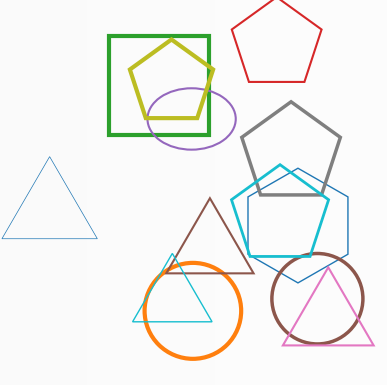[{"shape": "hexagon", "thickness": 1, "radius": 0.74, "center": [0.769, 0.414]}, {"shape": "triangle", "thickness": 0.5, "radius": 0.71, "center": [0.128, 0.451]}, {"shape": "circle", "thickness": 3, "radius": 0.62, "center": [0.498, 0.193]}, {"shape": "square", "thickness": 3, "radius": 0.64, "center": [0.411, 0.778]}, {"shape": "pentagon", "thickness": 1.5, "radius": 0.61, "center": [0.714, 0.886]}, {"shape": "oval", "thickness": 1.5, "radius": 0.57, "center": [0.494, 0.691]}, {"shape": "circle", "thickness": 2.5, "radius": 0.59, "center": [0.819, 0.224]}, {"shape": "triangle", "thickness": 1.5, "radius": 0.65, "center": [0.542, 0.355]}, {"shape": "triangle", "thickness": 1.5, "radius": 0.68, "center": [0.847, 0.17]}, {"shape": "pentagon", "thickness": 2.5, "radius": 0.67, "center": [0.751, 0.602]}, {"shape": "pentagon", "thickness": 3, "radius": 0.56, "center": [0.443, 0.785]}, {"shape": "pentagon", "thickness": 2, "radius": 0.66, "center": [0.723, 0.44]}, {"shape": "triangle", "thickness": 1, "radius": 0.59, "center": [0.445, 0.223]}]